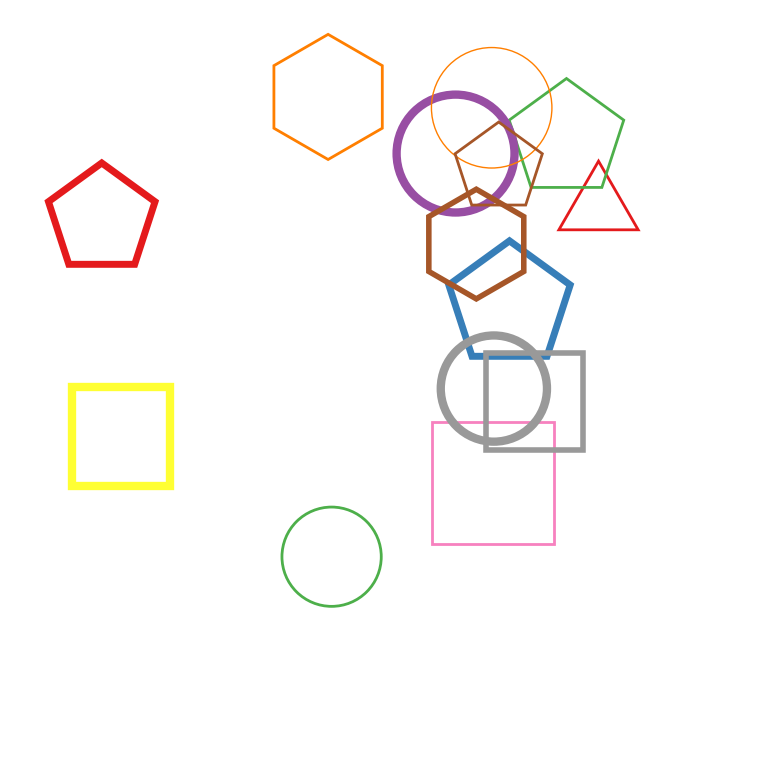[{"shape": "triangle", "thickness": 1, "radius": 0.3, "center": [0.777, 0.731]}, {"shape": "pentagon", "thickness": 2.5, "radius": 0.36, "center": [0.132, 0.716]}, {"shape": "pentagon", "thickness": 2.5, "radius": 0.41, "center": [0.662, 0.604]}, {"shape": "circle", "thickness": 1, "radius": 0.32, "center": [0.431, 0.277]}, {"shape": "pentagon", "thickness": 1, "radius": 0.39, "center": [0.736, 0.82]}, {"shape": "circle", "thickness": 3, "radius": 0.38, "center": [0.592, 0.801]}, {"shape": "hexagon", "thickness": 1, "radius": 0.41, "center": [0.426, 0.874]}, {"shape": "circle", "thickness": 0.5, "radius": 0.39, "center": [0.639, 0.86]}, {"shape": "square", "thickness": 3, "radius": 0.32, "center": [0.157, 0.433]}, {"shape": "pentagon", "thickness": 1, "radius": 0.3, "center": [0.648, 0.782]}, {"shape": "hexagon", "thickness": 2, "radius": 0.36, "center": [0.619, 0.683]}, {"shape": "square", "thickness": 1, "radius": 0.39, "center": [0.641, 0.373]}, {"shape": "square", "thickness": 2, "radius": 0.32, "center": [0.694, 0.479]}, {"shape": "circle", "thickness": 3, "radius": 0.34, "center": [0.641, 0.495]}]